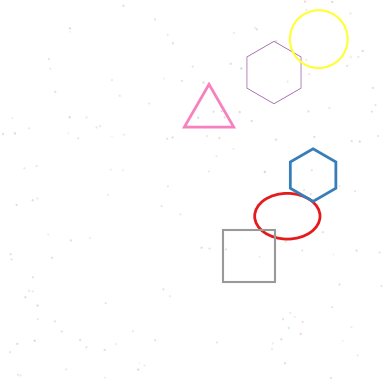[{"shape": "oval", "thickness": 2, "radius": 0.42, "center": [0.746, 0.438]}, {"shape": "hexagon", "thickness": 2, "radius": 0.34, "center": [0.813, 0.545]}, {"shape": "hexagon", "thickness": 0.5, "radius": 0.41, "center": [0.712, 0.812]}, {"shape": "circle", "thickness": 1.5, "radius": 0.38, "center": [0.828, 0.898]}, {"shape": "triangle", "thickness": 2, "radius": 0.37, "center": [0.543, 0.707]}, {"shape": "square", "thickness": 1.5, "radius": 0.34, "center": [0.646, 0.336]}]